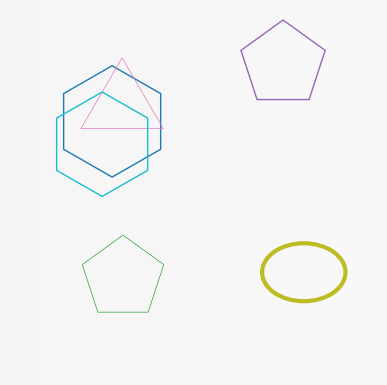[{"shape": "hexagon", "thickness": 1, "radius": 0.72, "center": [0.289, 0.685]}, {"shape": "pentagon", "thickness": 0.5, "radius": 0.55, "center": [0.317, 0.279]}, {"shape": "pentagon", "thickness": 1, "radius": 0.57, "center": [0.73, 0.834]}, {"shape": "triangle", "thickness": 0.5, "radius": 0.61, "center": [0.315, 0.727]}, {"shape": "oval", "thickness": 3, "radius": 0.54, "center": [0.784, 0.293]}, {"shape": "hexagon", "thickness": 1, "radius": 0.68, "center": [0.264, 0.625]}]